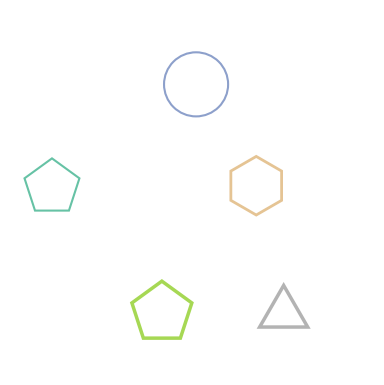[{"shape": "pentagon", "thickness": 1.5, "radius": 0.37, "center": [0.135, 0.514]}, {"shape": "circle", "thickness": 1.5, "radius": 0.42, "center": [0.509, 0.781]}, {"shape": "pentagon", "thickness": 2.5, "radius": 0.41, "center": [0.42, 0.188]}, {"shape": "hexagon", "thickness": 2, "radius": 0.38, "center": [0.666, 0.518]}, {"shape": "triangle", "thickness": 2.5, "radius": 0.36, "center": [0.737, 0.187]}]